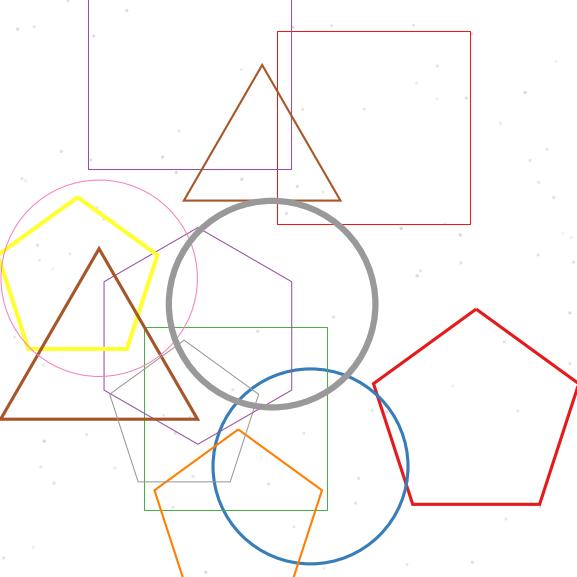[{"shape": "pentagon", "thickness": 1.5, "radius": 0.93, "center": [0.825, 0.277]}, {"shape": "square", "thickness": 0.5, "radius": 0.83, "center": [0.646, 0.779]}, {"shape": "circle", "thickness": 1.5, "radius": 0.84, "center": [0.538, 0.191]}, {"shape": "square", "thickness": 0.5, "radius": 0.79, "center": [0.408, 0.274]}, {"shape": "square", "thickness": 0.5, "radius": 0.88, "center": [0.328, 0.883]}, {"shape": "hexagon", "thickness": 0.5, "radius": 0.94, "center": [0.343, 0.417]}, {"shape": "pentagon", "thickness": 1, "radius": 0.76, "center": [0.413, 0.103]}, {"shape": "pentagon", "thickness": 2, "radius": 0.73, "center": [0.134, 0.512]}, {"shape": "triangle", "thickness": 1, "radius": 0.78, "center": [0.454, 0.73]}, {"shape": "triangle", "thickness": 1.5, "radius": 0.98, "center": [0.172, 0.372]}, {"shape": "circle", "thickness": 0.5, "radius": 0.85, "center": [0.172, 0.517]}, {"shape": "circle", "thickness": 3, "radius": 0.89, "center": [0.471, 0.473]}, {"shape": "pentagon", "thickness": 0.5, "radius": 0.68, "center": [0.319, 0.274]}]